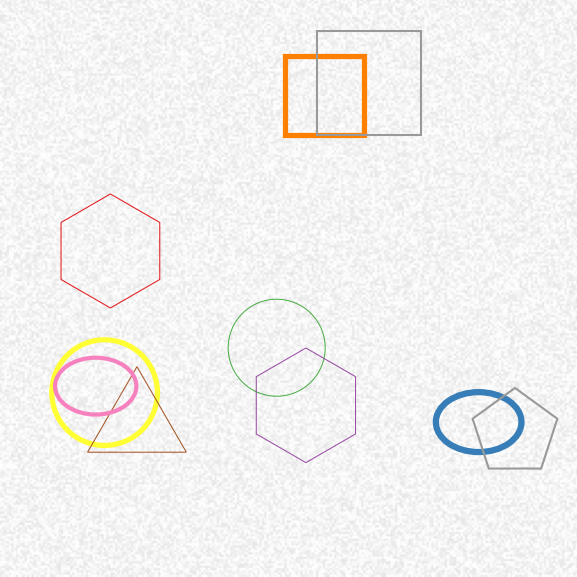[{"shape": "hexagon", "thickness": 0.5, "radius": 0.49, "center": [0.191, 0.565]}, {"shape": "oval", "thickness": 3, "radius": 0.37, "center": [0.829, 0.268]}, {"shape": "circle", "thickness": 0.5, "radius": 0.42, "center": [0.479, 0.397]}, {"shape": "hexagon", "thickness": 0.5, "radius": 0.5, "center": [0.53, 0.297]}, {"shape": "square", "thickness": 2.5, "radius": 0.34, "center": [0.561, 0.834]}, {"shape": "circle", "thickness": 2.5, "radius": 0.46, "center": [0.181, 0.319]}, {"shape": "triangle", "thickness": 0.5, "radius": 0.49, "center": [0.237, 0.265]}, {"shape": "oval", "thickness": 2, "radius": 0.35, "center": [0.166, 0.331]}, {"shape": "pentagon", "thickness": 1, "radius": 0.39, "center": [0.892, 0.25]}, {"shape": "square", "thickness": 1, "radius": 0.45, "center": [0.639, 0.855]}]